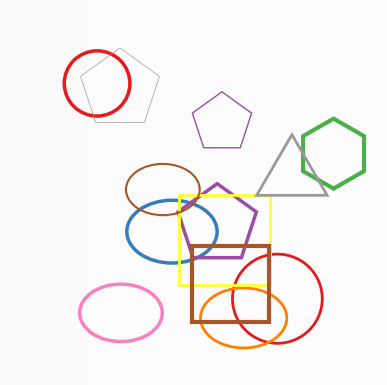[{"shape": "circle", "thickness": 2, "radius": 0.58, "center": [0.716, 0.224]}, {"shape": "circle", "thickness": 2.5, "radius": 0.42, "center": [0.251, 0.783]}, {"shape": "oval", "thickness": 2.5, "radius": 0.58, "center": [0.444, 0.398]}, {"shape": "hexagon", "thickness": 3, "radius": 0.45, "center": [0.861, 0.601]}, {"shape": "pentagon", "thickness": 2.5, "radius": 0.53, "center": [0.561, 0.417]}, {"shape": "pentagon", "thickness": 1, "radius": 0.4, "center": [0.573, 0.681]}, {"shape": "oval", "thickness": 2, "radius": 0.56, "center": [0.629, 0.174]}, {"shape": "square", "thickness": 2, "radius": 0.58, "center": [0.579, 0.376]}, {"shape": "square", "thickness": 3, "radius": 0.49, "center": [0.595, 0.264]}, {"shape": "oval", "thickness": 1.5, "radius": 0.48, "center": [0.42, 0.508]}, {"shape": "oval", "thickness": 2.5, "radius": 0.53, "center": [0.312, 0.187]}, {"shape": "pentagon", "thickness": 0.5, "radius": 0.53, "center": [0.31, 0.769]}, {"shape": "triangle", "thickness": 2, "radius": 0.53, "center": [0.753, 0.545]}]